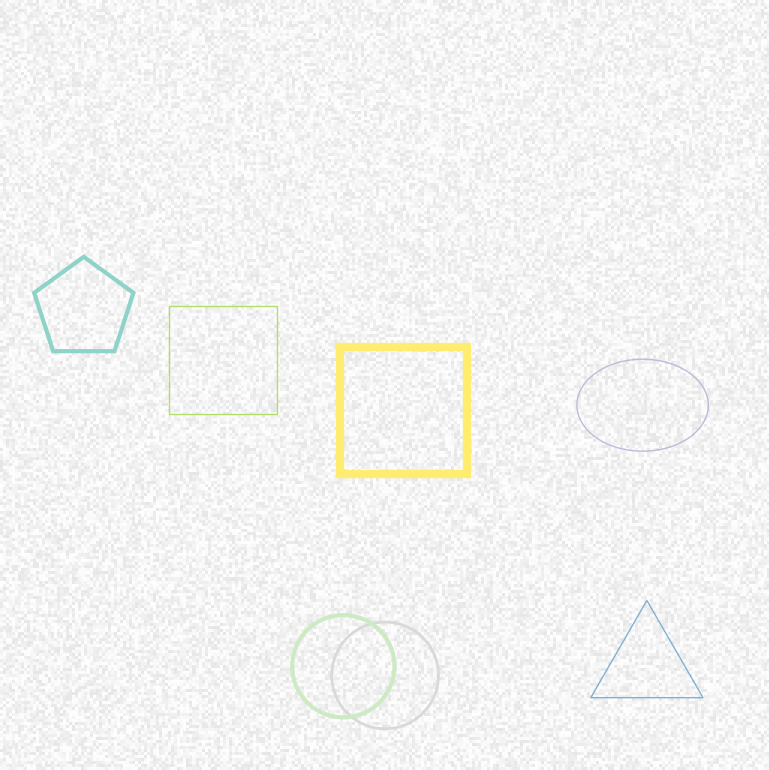[{"shape": "pentagon", "thickness": 1.5, "radius": 0.34, "center": [0.109, 0.599]}, {"shape": "oval", "thickness": 0.5, "radius": 0.43, "center": [0.835, 0.474]}, {"shape": "triangle", "thickness": 0.5, "radius": 0.42, "center": [0.84, 0.136]}, {"shape": "square", "thickness": 0.5, "radius": 0.35, "center": [0.289, 0.533]}, {"shape": "circle", "thickness": 1, "radius": 0.35, "center": [0.5, 0.123]}, {"shape": "circle", "thickness": 1.5, "radius": 0.33, "center": [0.446, 0.135]}, {"shape": "square", "thickness": 3, "radius": 0.41, "center": [0.524, 0.467]}]